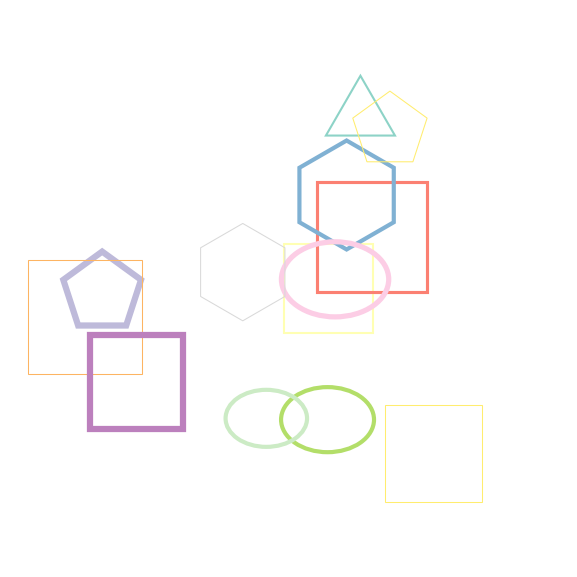[{"shape": "triangle", "thickness": 1, "radius": 0.35, "center": [0.624, 0.799]}, {"shape": "square", "thickness": 1, "radius": 0.39, "center": [0.569, 0.5]}, {"shape": "pentagon", "thickness": 3, "radius": 0.35, "center": [0.177, 0.493]}, {"shape": "square", "thickness": 1.5, "radius": 0.48, "center": [0.644, 0.589]}, {"shape": "hexagon", "thickness": 2, "radius": 0.47, "center": [0.6, 0.661]}, {"shape": "square", "thickness": 0.5, "radius": 0.49, "center": [0.147, 0.451]}, {"shape": "oval", "thickness": 2, "radius": 0.4, "center": [0.567, 0.272]}, {"shape": "oval", "thickness": 2.5, "radius": 0.46, "center": [0.58, 0.515]}, {"shape": "hexagon", "thickness": 0.5, "radius": 0.42, "center": [0.42, 0.528]}, {"shape": "square", "thickness": 3, "radius": 0.41, "center": [0.236, 0.338]}, {"shape": "oval", "thickness": 2, "radius": 0.35, "center": [0.461, 0.275]}, {"shape": "pentagon", "thickness": 0.5, "radius": 0.34, "center": [0.675, 0.774]}, {"shape": "square", "thickness": 0.5, "radius": 0.42, "center": [0.75, 0.214]}]